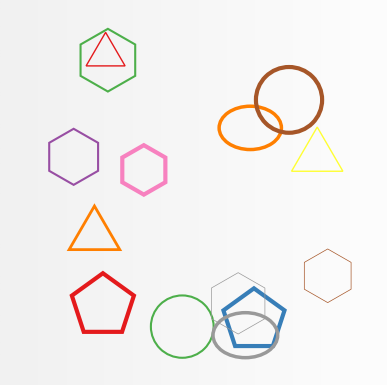[{"shape": "pentagon", "thickness": 3, "radius": 0.42, "center": [0.266, 0.206]}, {"shape": "triangle", "thickness": 1, "radius": 0.29, "center": [0.273, 0.858]}, {"shape": "pentagon", "thickness": 3, "radius": 0.41, "center": [0.655, 0.168]}, {"shape": "circle", "thickness": 1.5, "radius": 0.4, "center": [0.47, 0.152]}, {"shape": "hexagon", "thickness": 1.5, "radius": 0.41, "center": [0.278, 0.844]}, {"shape": "hexagon", "thickness": 1.5, "radius": 0.36, "center": [0.19, 0.593]}, {"shape": "triangle", "thickness": 2, "radius": 0.38, "center": [0.244, 0.389]}, {"shape": "oval", "thickness": 2.5, "radius": 0.4, "center": [0.646, 0.668]}, {"shape": "triangle", "thickness": 1, "radius": 0.38, "center": [0.819, 0.593]}, {"shape": "hexagon", "thickness": 0.5, "radius": 0.35, "center": [0.846, 0.284]}, {"shape": "circle", "thickness": 3, "radius": 0.43, "center": [0.746, 0.741]}, {"shape": "hexagon", "thickness": 3, "radius": 0.32, "center": [0.371, 0.559]}, {"shape": "oval", "thickness": 2.5, "radius": 0.42, "center": [0.633, 0.129]}, {"shape": "hexagon", "thickness": 0.5, "radius": 0.4, "center": [0.615, 0.212]}]